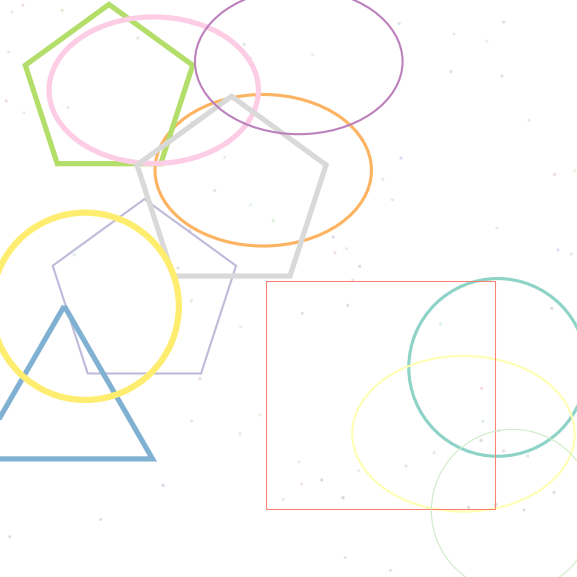[{"shape": "circle", "thickness": 1.5, "radius": 0.77, "center": [0.862, 0.363]}, {"shape": "oval", "thickness": 1, "radius": 0.96, "center": [0.803, 0.248]}, {"shape": "pentagon", "thickness": 1, "radius": 0.83, "center": [0.25, 0.487]}, {"shape": "square", "thickness": 0.5, "radius": 0.99, "center": [0.659, 0.315]}, {"shape": "triangle", "thickness": 2.5, "radius": 0.88, "center": [0.111, 0.293]}, {"shape": "oval", "thickness": 1.5, "radius": 0.94, "center": [0.456, 0.704]}, {"shape": "pentagon", "thickness": 2.5, "radius": 0.76, "center": [0.189, 0.839]}, {"shape": "oval", "thickness": 2.5, "radius": 0.91, "center": [0.266, 0.843]}, {"shape": "pentagon", "thickness": 2.5, "radius": 0.86, "center": [0.401, 0.66]}, {"shape": "oval", "thickness": 1, "radius": 0.9, "center": [0.517, 0.893]}, {"shape": "circle", "thickness": 0.5, "radius": 0.7, "center": [0.888, 0.115]}, {"shape": "circle", "thickness": 3, "radius": 0.81, "center": [0.148, 0.469]}]